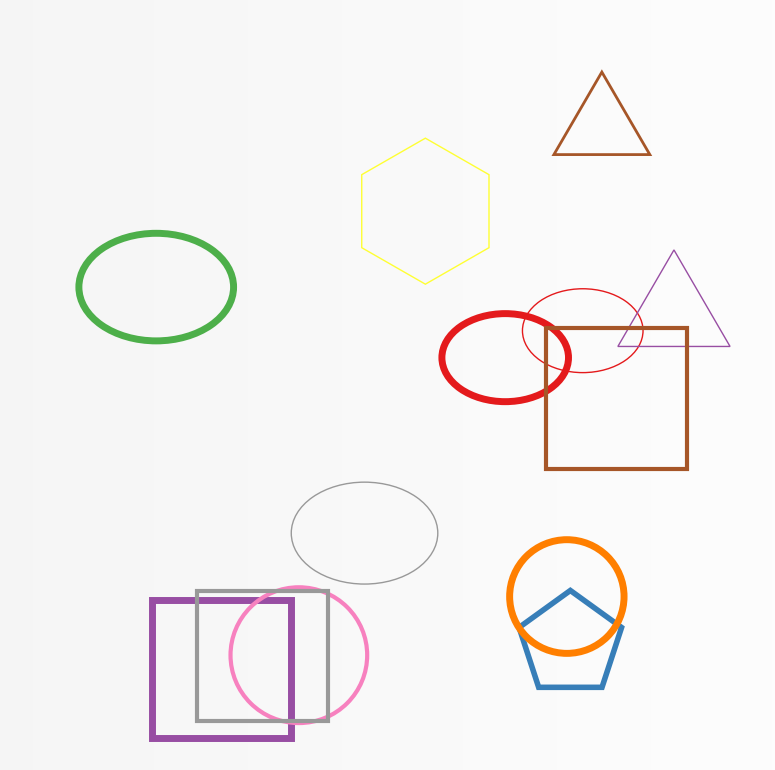[{"shape": "oval", "thickness": 0.5, "radius": 0.39, "center": [0.752, 0.571]}, {"shape": "oval", "thickness": 2.5, "radius": 0.41, "center": [0.652, 0.536]}, {"shape": "pentagon", "thickness": 2, "radius": 0.35, "center": [0.736, 0.164]}, {"shape": "oval", "thickness": 2.5, "radius": 0.5, "center": [0.202, 0.627]}, {"shape": "triangle", "thickness": 0.5, "radius": 0.42, "center": [0.87, 0.592]}, {"shape": "square", "thickness": 2.5, "radius": 0.45, "center": [0.286, 0.132]}, {"shape": "circle", "thickness": 2.5, "radius": 0.37, "center": [0.731, 0.225]}, {"shape": "hexagon", "thickness": 0.5, "radius": 0.47, "center": [0.549, 0.726]}, {"shape": "square", "thickness": 1.5, "radius": 0.46, "center": [0.796, 0.482]}, {"shape": "triangle", "thickness": 1, "radius": 0.36, "center": [0.777, 0.835]}, {"shape": "circle", "thickness": 1.5, "radius": 0.44, "center": [0.386, 0.149]}, {"shape": "oval", "thickness": 0.5, "radius": 0.47, "center": [0.47, 0.308]}, {"shape": "square", "thickness": 1.5, "radius": 0.42, "center": [0.339, 0.148]}]